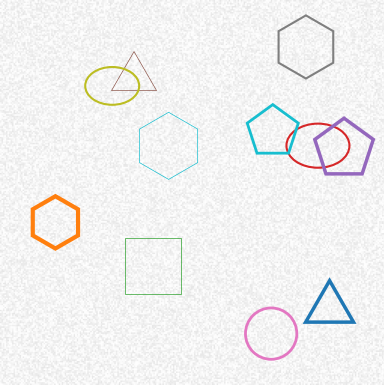[{"shape": "triangle", "thickness": 2.5, "radius": 0.36, "center": [0.856, 0.199]}, {"shape": "hexagon", "thickness": 3, "radius": 0.34, "center": [0.144, 0.422]}, {"shape": "square", "thickness": 0.5, "radius": 0.36, "center": [0.397, 0.309]}, {"shape": "oval", "thickness": 1.5, "radius": 0.41, "center": [0.826, 0.622]}, {"shape": "pentagon", "thickness": 2.5, "radius": 0.4, "center": [0.894, 0.613]}, {"shape": "triangle", "thickness": 0.5, "radius": 0.34, "center": [0.348, 0.798]}, {"shape": "circle", "thickness": 2, "radius": 0.33, "center": [0.704, 0.133]}, {"shape": "hexagon", "thickness": 1.5, "radius": 0.41, "center": [0.795, 0.878]}, {"shape": "oval", "thickness": 1.5, "radius": 0.35, "center": [0.291, 0.777]}, {"shape": "pentagon", "thickness": 2, "radius": 0.35, "center": [0.709, 0.659]}, {"shape": "hexagon", "thickness": 0.5, "radius": 0.44, "center": [0.438, 0.621]}]